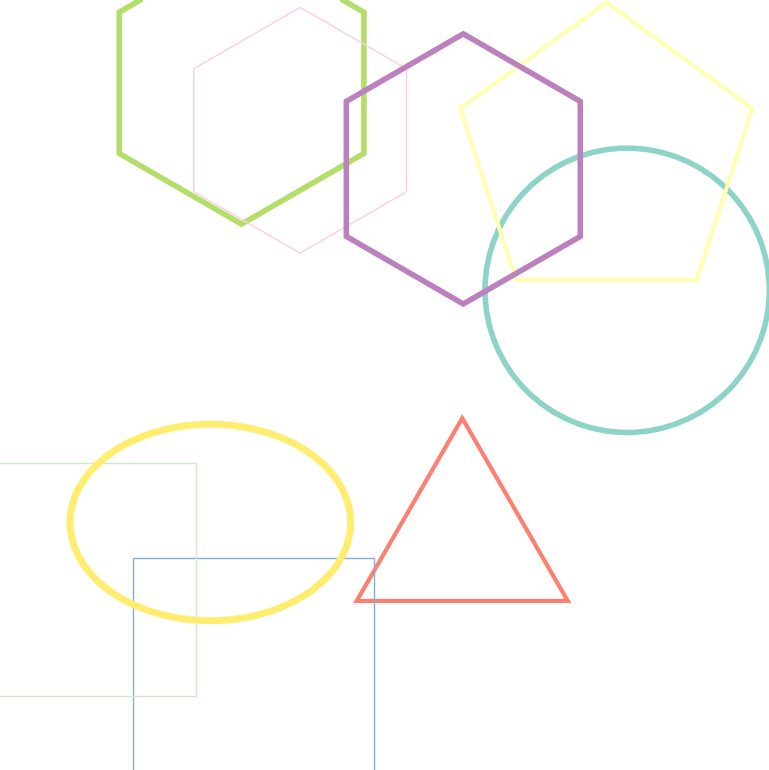[{"shape": "circle", "thickness": 2, "radius": 0.92, "center": [0.814, 0.623]}, {"shape": "pentagon", "thickness": 1.5, "radius": 1.0, "center": [0.788, 0.798]}, {"shape": "triangle", "thickness": 1.5, "radius": 0.79, "center": [0.6, 0.299]}, {"shape": "square", "thickness": 0.5, "radius": 0.78, "center": [0.329, 0.119]}, {"shape": "hexagon", "thickness": 2, "radius": 0.92, "center": [0.314, 0.892]}, {"shape": "hexagon", "thickness": 0.5, "radius": 0.8, "center": [0.39, 0.831]}, {"shape": "hexagon", "thickness": 2, "radius": 0.88, "center": [0.602, 0.781]}, {"shape": "square", "thickness": 0.5, "radius": 0.76, "center": [0.103, 0.247]}, {"shape": "oval", "thickness": 2.5, "radius": 0.91, "center": [0.273, 0.321]}]